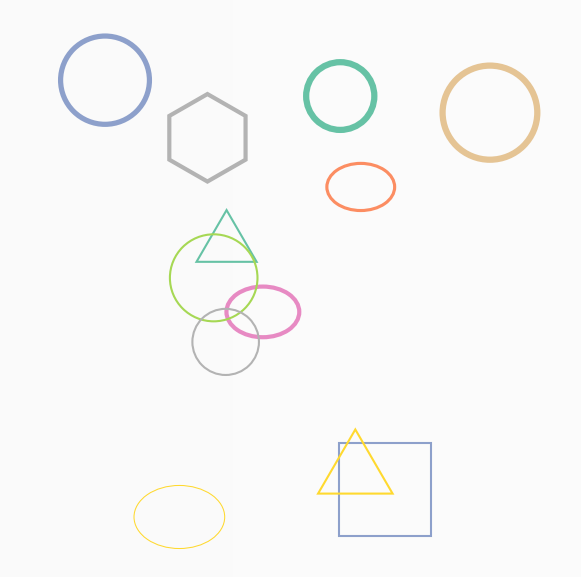[{"shape": "triangle", "thickness": 1, "radius": 0.3, "center": [0.39, 0.576]}, {"shape": "circle", "thickness": 3, "radius": 0.29, "center": [0.585, 0.833]}, {"shape": "oval", "thickness": 1.5, "radius": 0.29, "center": [0.621, 0.675]}, {"shape": "square", "thickness": 1, "radius": 0.4, "center": [0.662, 0.152]}, {"shape": "circle", "thickness": 2.5, "radius": 0.38, "center": [0.181, 0.86]}, {"shape": "oval", "thickness": 2, "radius": 0.31, "center": [0.452, 0.459]}, {"shape": "circle", "thickness": 1, "radius": 0.38, "center": [0.368, 0.518]}, {"shape": "oval", "thickness": 0.5, "radius": 0.39, "center": [0.309, 0.104]}, {"shape": "triangle", "thickness": 1, "radius": 0.37, "center": [0.611, 0.181]}, {"shape": "circle", "thickness": 3, "radius": 0.41, "center": [0.843, 0.804]}, {"shape": "hexagon", "thickness": 2, "radius": 0.38, "center": [0.357, 0.761]}, {"shape": "circle", "thickness": 1, "radius": 0.29, "center": [0.388, 0.407]}]